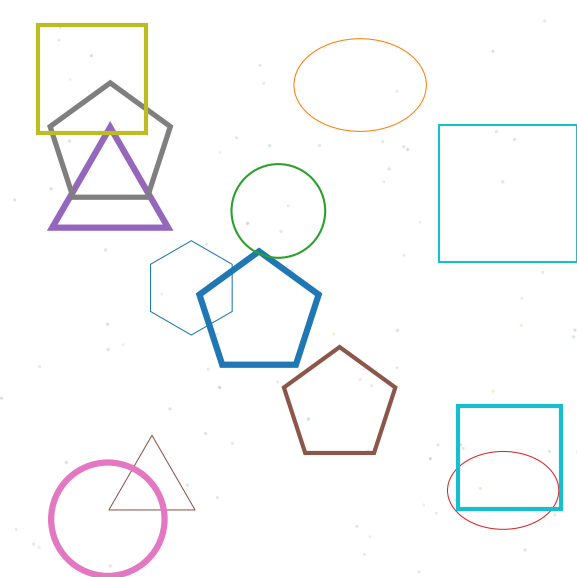[{"shape": "pentagon", "thickness": 3, "radius": 0.54, "center": [0.449, 0.455]}, {"shape": "hexagon", "thickness": 0.5, "radius": 0.41, "center": [0.331, 0.501]}, {"shape": "oval", "thickness": 0.5, "radius": 0.57, "center": [0.624, 0.852]}, {"shape": "circle", "thickness": 1, "radius": 0.41, "center": [0.482, 0.634]}, {"shape": "oval", "thickness": 0.5, "radius": 0.48, "center": [0.871, 0.15]}, {"shape": "triangle", "thickness": 3, "radius": 0.58, "center": [0.191, 0.663]}, {"shape": "pentagon", "thickness": 2, "radius": 0.51, "center": [0.588, 0.297]}, {"shape": "triangle", "thickness": 0.5, "radius": 0.43, "center": [0.263, 0.159]}, {"shape": "circle", "thickness": 3, "radius": 0.49, "center": [0.187, 0.1]}, {"shape": "pentagon", "thickness": 2.5, "radius": 0.55, "center": [0.191, 0.746]}, {"shape": "square", "thickness": 2, "radius": 0.47, "center": [0.16, 0.862]}, {"shape": "square", "thickness": 1, "radius": 0.59, "center": [0.88, 0.663]}, {"shape": "square", "thickness": 2, "radius": 0.45, "center": [0.883, 0.207]}]